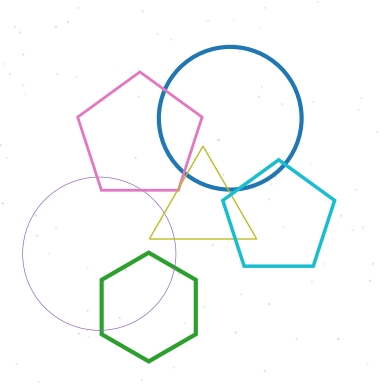[{"shape": "circle", "thickness": 3, "radius": 0.93, "center": [0.598, 0.693]}, {"shape": "hexagon", "thickness": 3, "radius": 0.71, "center": [0.386, 0.202]}, {"shape": "circle", "thickness": 0.5, "radius": 1.0, "center": [0.258, 0.341]}, {"shape": "pentagon", "thickness": 2, "radius": 0.85, "center": [0.363, 0.643]}, {"shape": "triangle", "thickness": 1, "radius": 0.8, "center": [0.527, 0.46]}, {"shape": "pentagon", "thickness": 2.5, "radius": 0.76, "center": [0.724, 0.432]}]